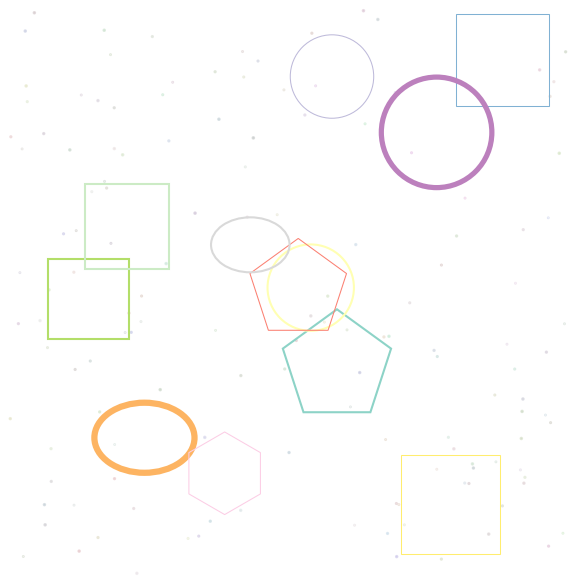[{"shape": "pentagon", "thickness": 1, "radius": 0.49, "center": [0.583, 0.365]}, {"shape": "circle", "thickness": 1, "radius": 0.37, "center": [0.538, 0.501]}, {"shape": "circle", "thickness": 0.5, "radius": 0.36, "center": [0.575, 0.867]}, {"shape": "pentagon", "thickness": 0.5, "radius": 0.44, "center": [0.516, 0.498]}, {"shape": "square", "thickness": 0.5, "radius": 0.4, "center": [0.87, 0.895]}, {"shape": "oval", "thickness": 3, "radius": 0.43, "center": [0.25, 0.241]}, {"shape": "square", "thickness": 1, "radius": 0.35, "center": [0.153, 0.481]}, {"shape": "hexagon", "thickness": 0.5, "radius": 0.36, "center": [0.389, 0.18]}, {"shape": "oval", "thickness": 1, "radius": 0.34, "center": [0.433, 0.575]}, {"shape": "circle", "thickness": 2.5, "radius": 0.48, "center": [0.756, 0.77]}, {"shape": "square", "thickness": 1, "radius": 0.37, "center": [0.22, 0.607]}, {"shape": "square", "thickness": 0.5, "radius": 0.43, "center": [0.779, 0.126]}]